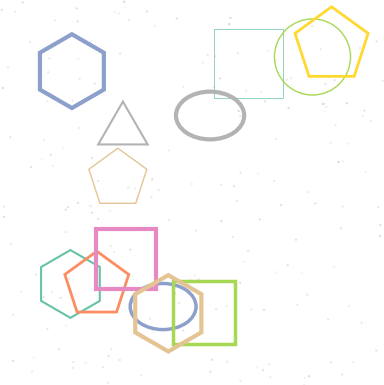[{"shape": "hexagon", "thickness": 1.5, "radius": 0.44, "center": [0.183, 0.262]}, {"shape": "square", "thickness": 0.5, "radius": 0.45, "center": [0.645, 0.835]}, {"shape": "pentagon", "thickness": 2, "radius": 0.44, "center": [0.251, 0.26]}, {"shape": "oval", "thickness": 2.5, "radius": 0.43, "center": [0.424, 0.204]}, {"shape": "hexagon", "thickness": 3, "radius": 0.48, "center": [0.187, 0.815]}, {"shape": "square", "thickness": 3, "radius": 0.39, "center": [0.328, 0.328]}, {"shape": "square", "thickness": 2.5, "radius": 0.41, "center": [0.53, 0.187]}, {"shape": "circle", "thickness": 1, "radius": 0.49, "center": [0.812, 0.852]}, {"shape": "pentagon", "thickness": 2, "radius": 0.5, "center": [0.861, 0.882]}, {"shape": "hexagon", "thickness": 3, "radius": 0.5, "center": [0.437, 0.186]}, {"shape": "pentagon", "thickness": 1, "radius": 0.4, "center": [0.306, 0.536]}, {"shape": "oval", "thickness": 3, "radius": 0.44, "center": [0.546, 0.7]}, {"shape": "triangle", "thickness": 1.5, "radius": 0.37, "center": [0.319, 0.662]}]